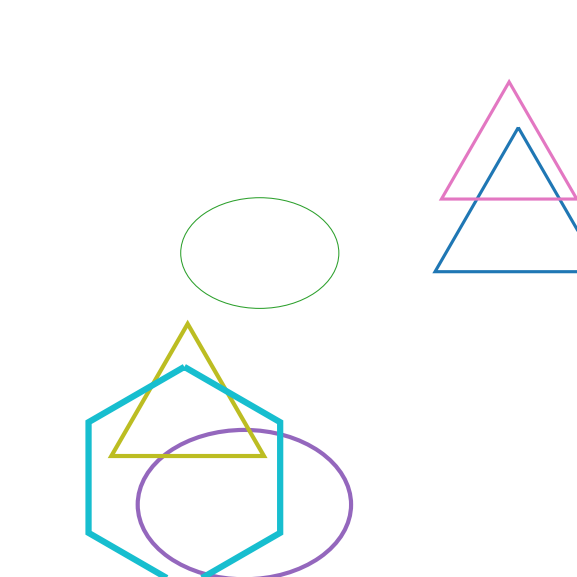[{"shape": "triangle", "thickness": 1.5, "radius": 0.83, "center": [0.897, 0.612]}, {"shape": "oval", "thickness": 0.5, "radius": 0.68, "center": [0.45, 0.561]}, {"shape": "oval", "thickness": 2, "radius": 0.92, "center": [0.423, 0.125]}, {"shape": "triangle", "thickness": 1.5, "radius": 0.68, "center": [0.882, 0.722]}, {"shape": "triangle", "thickness": 2, "radius": 0.76, "center": [0.325, 0.286]}, {"shape": "hexagon", "thickness": 3, "radius": 0.96, "center": [0.319, 0.172]}]